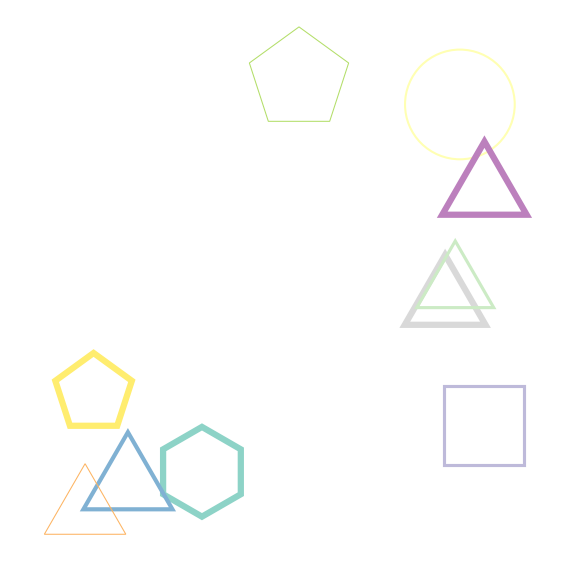[{"shape": "hexagon", "thickness": 3, "radius": 0.39, "center": [0.35, 0.182]}, {"shape": "circle", "thickness": 1, "radius": 0.47, "center": [0.796, 0.818]}, {"shape": "square", "thickness": 1.5, "radius": 0.35, "center": [0.837, 0.262]}, {"shape": "triangle", "thickness": 2, "radius": 0.45, "center": [0.221, 0.162]}, {"shape": "triangle", "thickness": 0.5, "radius": 0.41, "center": [0.147, 0.115]}, {"shape": "pentagon", "thickness": 0.5, "radius": 0.45, "center": [0.518, 0.862]}, {"shape": "triangle", "thickness": 3, "radius": 0.4, "center": [0.771, 0.477]}, {"shape": "triangle", "thickness": 3, "radius": 0.42, "center": [0.839, 0.67]}, {"shape": "triangle", "thickness": 1.5, "radius": 0.38, "center": [0.788, 0.505]}, {"shape": "pentagon", "thickness": 3, "radius": 0.35, "center": [0.162, 0.318]}]